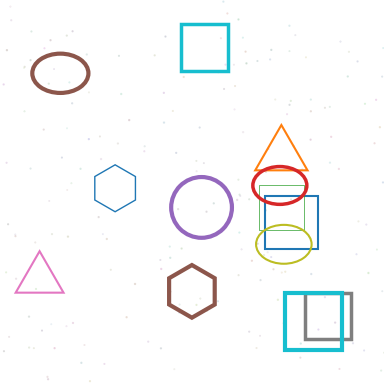[{"shape": "hexagon", "thickness": 1, "radius": 0.3, "center": [0.299, 0.511]}, {"shape": "square", "thickness": 1.5, "radius": 0.34, "center": [0.757, 0.421]}, {"shape": "triangle", "thickness": 1.5, "radius": 0.39, "center": [0.731, 0.597]}, {"shape": "square", "thickness": 0.5, "radius": 0.29, "center": [0.731, 0.462]}, {"shape": "oval", "thickness": 2.5, "radius": 0.35, "center": [0.727, 0.518]}, {"shape": "circle", "thickness": 3, "radius": 0.39, "center": [0.524, 0.461]}, {"shape": "hexagon", "thickness": 3, "radius": 0.34, "center": [0.498, 0.243]}, {"shape": "oval", "thickness": 3, "radius": 0.36, "center": [0.157, 0.81]}, {"shape": "triangle", "thickness": 1.5, "radius": 0.36, "center": [0.103, 0.276]}, {"shape": "square", "thickness": 2.5, "radius": 0.3, "center": [0.852, 0.18]}, {"shape": "oval", "thickness": 1.5, "radius": 0.36, "center": [0.737, 0.365]}, {"shape": "square", "thickness": 3, "radius": 0.37, "center": [0.814, 0.166]}, {"shape": "square", "thickness": 2.5, "radius": 0.31, "center": [0.532, 0.877]}]